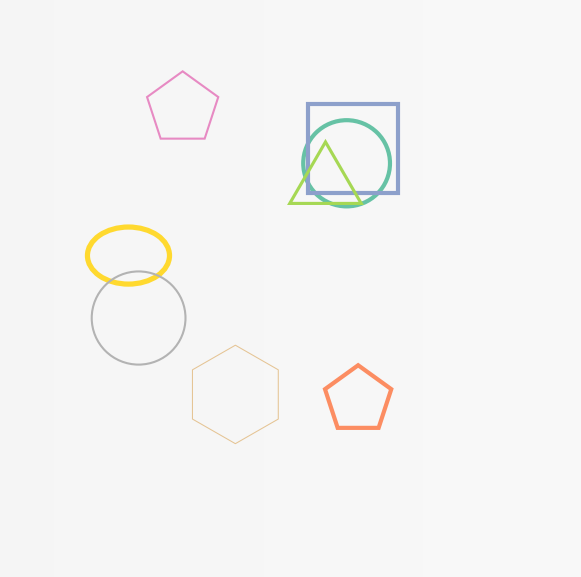[{"shape": "circle", "thickness": 2, "radius": 0.37, "center": [0.596, 0.716]}, {"shape": "pentagon", "thickness": 2, "radius": 0.3, "center": [0.616, 0.307]}, {"shape": "square", "thickness": 2, "radius": 0.38, "center": [0.608, 0.743]}, {"shape": "pentagon", "thickness": 1, "radius": 0.32, "center": [0.314, 0.811]}, {"shape": "triangle", "thickness": 1.5, "radius": 0.35, "center": [0.56, 0.682]}, {"shape": "oval", "thickness": 2.5, "radius": 0.35, "center": [0.221, 0.557]}, {"shape": "hexagon", "thickness": 0.5, "radius": 0.43, "center": [0.405, 0.316]}, {"shape": "circle", "thickness": 1, "radius": 0.4, "center": [0.238, 0.448]}]